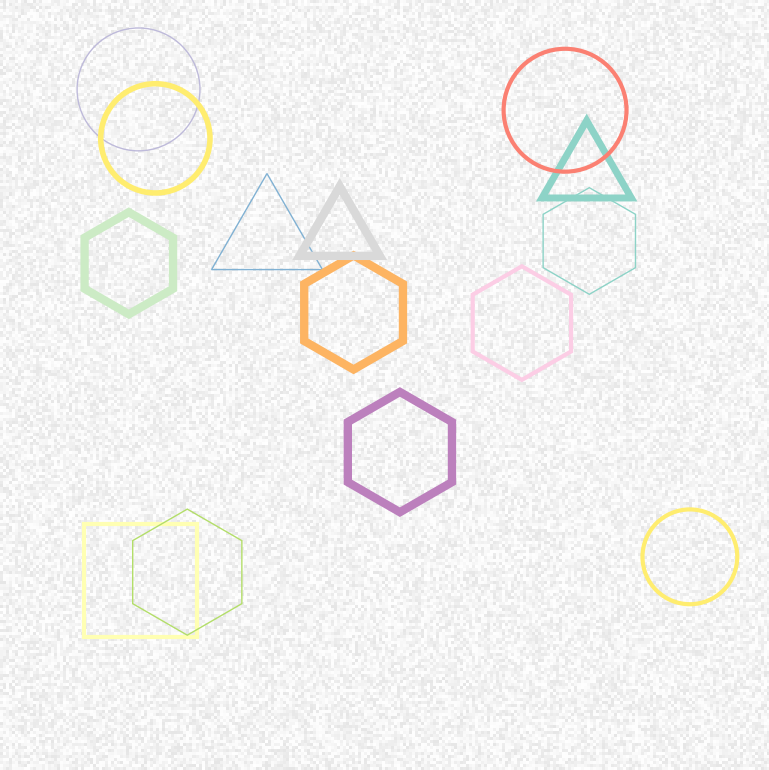[{"shape": "triangle", "thickness": 2.5, "radius": 0.34, "center": [0.762, 0.776]}, {"shape": "hexagon", "thickness": 0.5, "radius": 0.35, "center": [0.765, 0.687]}, {"shape": "square", "thickness": 1.5, "radius": 0.37, "center": [0.183, 0.246]}, {"shape": "circle", "thickness": 0.5, "radius": 0.4, "center": [0.18, 0.884]}, {"shape": "circle", "thickness": 1.5, "radius": 0.4, "center": [0.734, 0.857]}, {"shape": "triangle", "thickness": 0.5, "radius": 0.42, "center": [0.347, 0.691]}, {"shape": "hexagon", "thickness": 3, "radius": 0.37, "center": [0.459, 0.594]}, {"shape": "hexagon", "thickness": 0.5, "radius": 0.41, "center": [0.243, 0.257]}, {"shape": "hexagon", "thickness": 1.5, "radius": 0.37, "center": [0.678, 0.58]}, {"shape": "triangle", "thickness": 3, "radius": 0.3, "center": [0.441, 0.698]}, {"shape": "hexagon", "thickness": 3, "radius": 0.39, "center": [0.519, 0.413]}, {"shape": "hexagon", "thickness": 3, "radius": 0.33, "center": [0.167, 0.658]}, {"shape": "circle", "thickness": 1.5, "radius": 0.31, "center": [0.896, 0.277]}, {"shape": "circle", "thickness": 2, "radius": 0.35, "center": [0.202, 0.82]}]